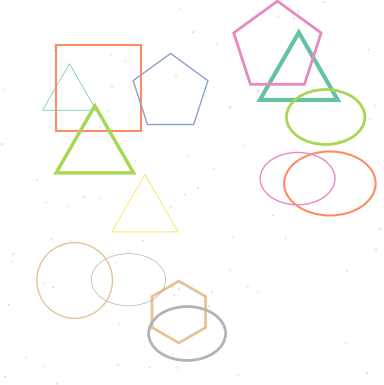[{"shape": "triangle", "thickness": 3, "radius": 0.58, "center": [0.776, 0.799]}, {"shape": "triangle", "thickness": 0.5, "radius": 0.4, "center": [0.18, 0.754]}, {"shape": "square", "thickness": 1.5, "radius": 0.56, "center": [0.256, 0.771]}, {"shape": "oval", "thickness": 1.5, "radius": 0.59, "center": [0.857, 0.523]}, {"shape": "pentagon", "thickness": 1, "radius": 0.51, "center": [0.443, 0.759]}, {"shape": "oval", "thickness": 1, "radius": 0.49, "center": [0.773, 0.536]}, {"shape": "pentagon", "thickness": 2, "radius": 0.6, "center": [0.721, 0.878]}, {"shape": "triangle", "thickness": 2.5, "radius": 0.58, "center": [0.246, 0.609]}, {"shape": "oval", "thickness": 2, "radius": 0.51, "center": [0.846, 0.696]}, {"shape": "triangle", "thickness": 0.5, "radius": 0.5, "center": [0.377, 0.447]}, {"shape": "hexagon", "thickness": 2, "radius": 0.4, "center": [0.464, 0.19]}, {"shape": "circle", "thickness": 1, "radius": 0.49, "center": [0.194, 0.272]}, {"shape": "oval", "thickness": 0.5, "radius": 0.48, "center": [0.334, 0.273]}, {"shape": "oval", "thickness": 2, "radius": 0.5, "center": [0.486, 0.134]}]